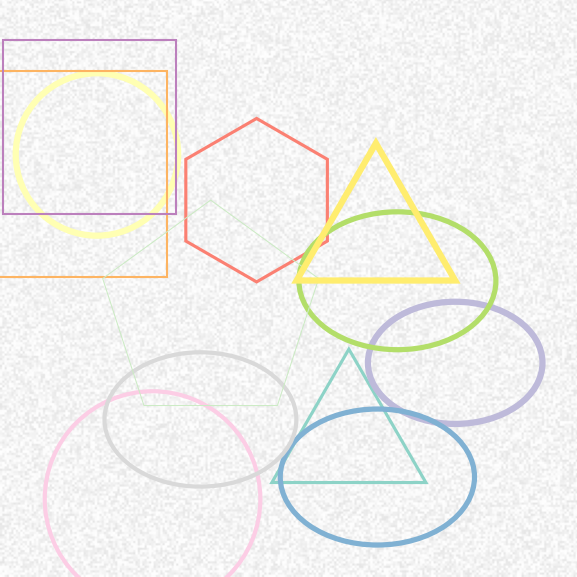[{"shape": "triangle", "thickness": 1.5, "radius": 0.77, "center": [0.604, 0.241]}, {"shape": "circle", "thickness": 3, "radius": 0.7, "center": [0.168, 0.732]}, {"shape": "oval", "thickness": 3, "radius": 0.76, "center": [0.788, 0.371]}, {"shape": "hexagon", "thickness": 1.5, "radius": 0.71, "center": [0.444, 0.653]}, {"shape": "oval", "thickness": 2.5, "radius": 0.84, "center": [0.653, 0.173]}, {"shape": "square", "thickness": 1, "radius": 0.89, "center": [0.111, 0.698]}, {"shape": "oval", "thickness": 2.5, "radius": 0.85, "center": [0.688, 0.513]}, {"shape": "circle", "thickness": 2, "radius": 0.93, "center": [0.264, 0.135]}, {"shape": "oval", "thickness": 2, "radius": 0.83, "center": [0.347, 0.273]}, {"shape": "square", "thickness": 1, "radius": 0.75, "center": [0.155, 0.779]}, {"shape": "pentagon", "thickness": 0.5, "radius": 0.98, "center": [0.365, 0.456]}, {"shape": "triangle", "thickness": 3, "radius": 0.79, "center": [0.651, 0.593]}]